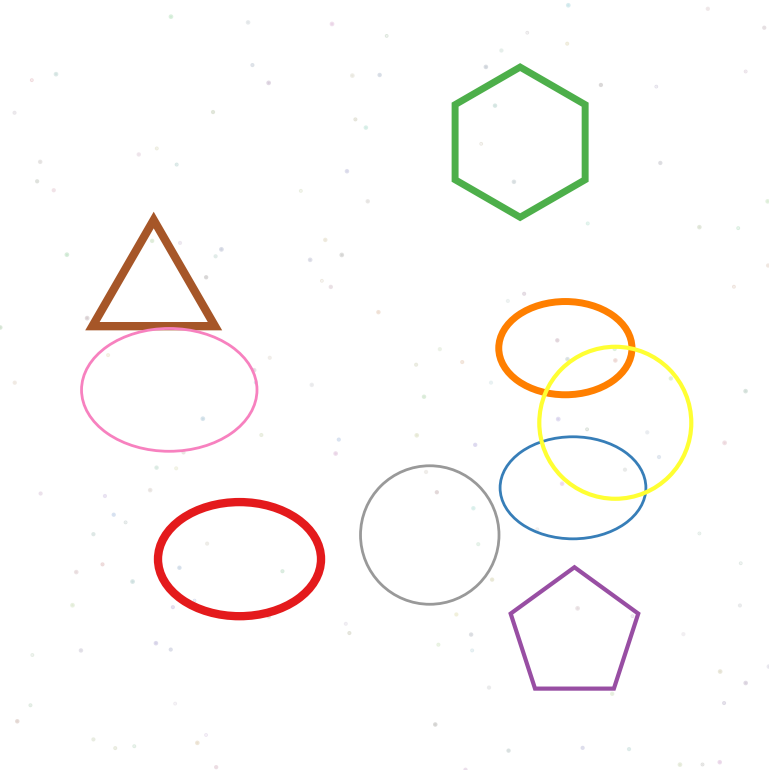[{"shape": "oval", "thickness": 3, "radius": 0.53, "center": [0.311, 0.274]}, {"shape": "oval", "thickness": 1, "radius": 0.47, "center": [0.744, 0.366]}, {"shape": "hexagon", "thickness": 2.5, "radius": 0.49, "center": [0.675, 0.815]}, {"shape": "pentagon", "thickness": 1.5, "radius": 0.44, "center": [0.746, 0.176]}, {"shape": "oval", "thickness": 2.5, "radius": 0.43, "center": [0.734, 0.548]}, {"shape": "circle", "thickness": 1.5, "radius": 0.49, "center": [0.799, 0.451]}, {"shape": "triangle", "thickness": 3, "radius": 0.46, "center": [0.2, 0.622]}, {"shape": "oval", "thickness": 1, "radius": 0.57, "center": [0.22, 0.494]}, {"shape": "circle", "thickness": 1, "radius": 0.45, "center": [0.558, 0.305]}]